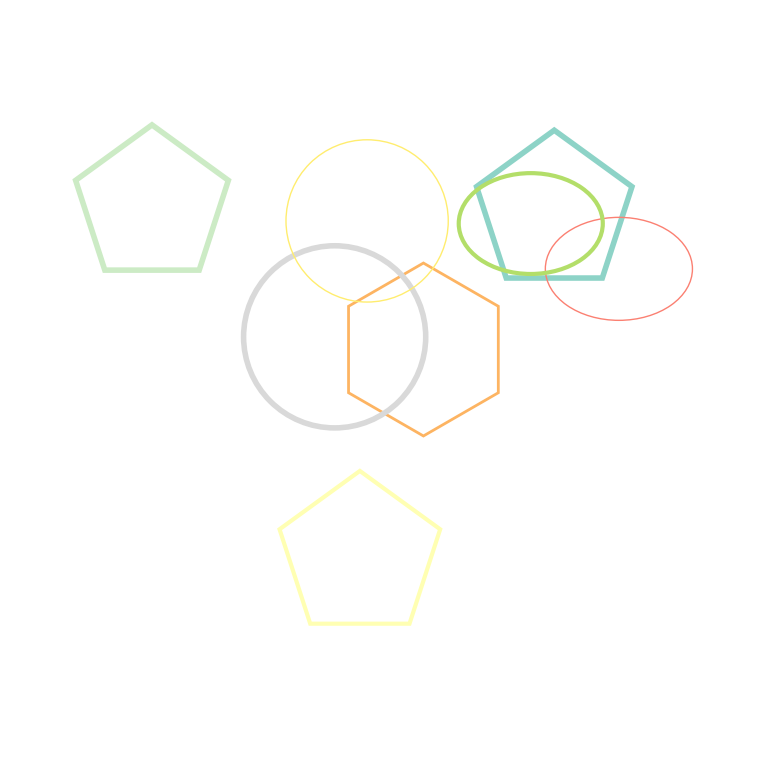[{"shape": "pentagon", "thickness": 2, "radius": 0.53, "center": [0.72, 0.725]}, {"shape": "pentagon", "thickness": 1.5, "radius": 0.55, "center": [0.467, 0.279]}, {"shape": "oval", "thickness": 0.5, "radius": 0.48, "center": [0.804, 0.651]}, {"shape": "hexagon", "thickness": 1, "radius": 0.56, "center": [0.55, 0.546]}, {"shape": "oval", "thickness": 1.5, "radius": 0.47, "center": [0.689, 0.71]}, {"shape": "circle", "thickness": 2, "radius": 0.59, "center": [0.435, 0.563]}, {"shape": "pentagon", "thickness": 2, "radius": 0.52, "center": [0.197, 0.734]}, {"shape": "circle", "thickness": 0.5, "radius": 0.53, "center": [0.477, 0.713]}]